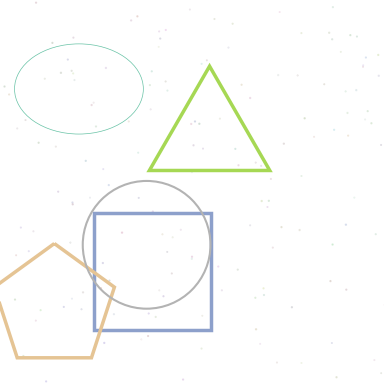[{"shape": "oval", "thickness": 0.5, "radius": 0.84, "center": [0.205, 0.769]}, {"shape": "square", "thickness": 2.5, "radius": 0.76, "center": [0.396, 0.295]}, {"shape": "triangle", "thickness": 2.5, "radius": 0.9, "center": [0.544, 0.647]}, {"shape": "pentagon", "thickness": 2.5, "radius": 0.82, "center": [0.141, 0.203]}, {"shape": "circle", "thickness": 1.5, "radius": 0.83, "center": [0.381, 0.364]}]